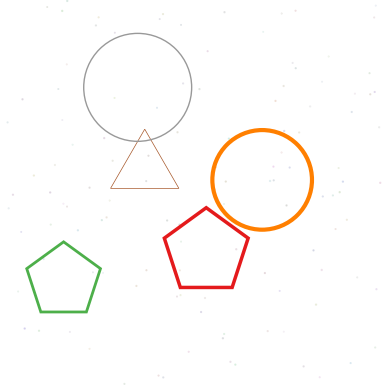[{"shape": "pentagon", "thickness": 2.5, "radius": 0.57, "center": [0.536, 0.346]}, {"shape": "pentagon", "thickness": 2, "radius": 0.5, "center": [0.165, 0.271]}, {"shape": "circle", "thickness": 3, "radius": 0.65, "center": [0.681, 0.533]}, {"shape": "triangle", "thickness": 0.5, "radius": 0.51, "center": [0.376, 0.562]}, {"shape": "circle", "thickness": 1, "radius": 0.7, "center": [0.358, 0.773]}]